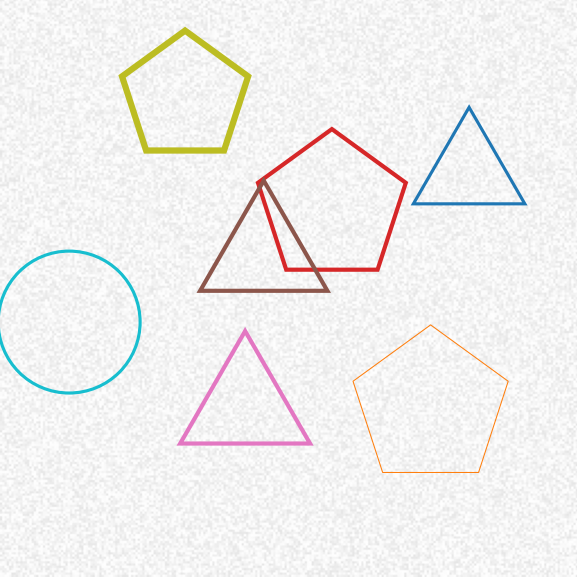[{"shape": "triangle", "thickness": 1.5, "radius": 0.56, "center": [0.812, 0.702]}, {"shape": "pentagon", "thickness": 0.5, "radius": 0.71, "center": [0.746, 0.295]}, {"shape": "pentagon", "thickness": 2, "radius": 0.67, "center": [0.575, 0.641]}, {"shape": "triangle", "thickness": 2, "radius": 0.64, "center": [0.457, 0.559]}, {"shape": "triangle", "thickness": 2, "radius": 0.65, "center": [0.424, 0.296]}, {"shape": "pentagon", "thickness": 3, "radius": 0.57, "center": [0.32, 0.831]}, {"shape": "circle", "thickness": 1.5, "radius": 0.61, "center": [0.12, 0.441]}]